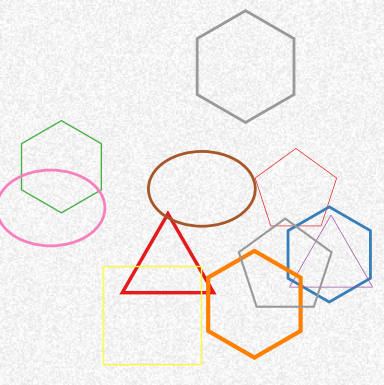[{"shape": "triangle", "thickness": 2.5, "radius": 0.68, "center": [0.436, 0.308]}, {"shape": "pentagon", "thickness": 0.5, "radius": 0.56, "center": [0.769, 0.503]}, {"shape": "hexagon", "thickness": 2, "radius": 0.62, "center": [0.855, 0.339]}, {"shape": "hexagon", "thickness": 1, "radius": 0.6, "center": [0.16, 0.567]}, {"shape": "triangle", "thickness": 0.5, "radius": 0.62, "center": [0.86, 0.317]}, {"shape": "hexagon", "thickness": 3, "radius": 0.69, "center": [0.661, 0.21]}, {"shape": "square", "thickness": 1, "radius": 0.64, "center": [0.394, 0.183]}, {"shape": "oval", "thickness": 2, "radius": 0.69, "center": [0.524, 0.51]}, {"shape": "oval", "thickness": 2, "radius": 0.7, "center": [0.132, 0.46]}, {"shape": "hexagon", "thickness": 2, "radius": 0.73, "center": [0.638, 0.827]}, {"shape": "pentagon", "thickness": 1.5, "radius": 0.63, "center": [0.741, 0.306]}]